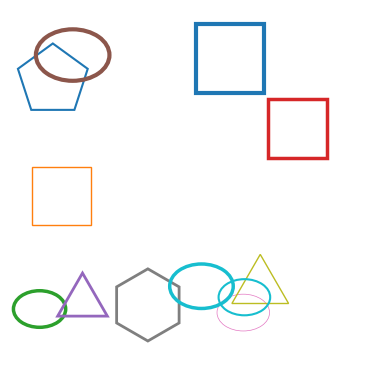[{"shape": "pentagon", "thickness": 1.5, "radius": 0.48, "center": [0.137, 0.792]}, {"shape": "square", "thickness": 3, "radius": 0.45, "center": [0.597, 0.848]}, {"shape": "square", "thickness": 1, "radius": 0.38, "center": [0.159, 0.491]}, {"shape": "oval", "thickness": 2.5, "radius": 0.34, "center": [0.103, 0.197]}, {"shape": "square", "thickness": 2.5, "radius": 0.39, "center": [0.772, 0.667]}, {"shape": "triangle", "thickness": 2, "radius": 0.37, "center": [0.214, 0.216]}, {"shape": "oval", "thickness": 3, "radius": 0.48, "center": [0.189, 0.857]}, {"shape": "oval", "thickness": 0.5, "radius": 0.34, "center": [0.632, 0.188]}, {"shape": "hexagon", "thickness": 2, "radius": 0.47, "center": [0.384, 0.208]}, {"shape": "triangle", "thickness": 1, "radius": 0.43, "center": [0.676, 0.254]}, {"shape": "oval", "thickness": 1.5, "radius": 0.34, "center": [0.635, 0.228]}, {"shape": "oval", "thickness": 2.5, "radius": 0.41, "center": [0.523, 0.257]}]